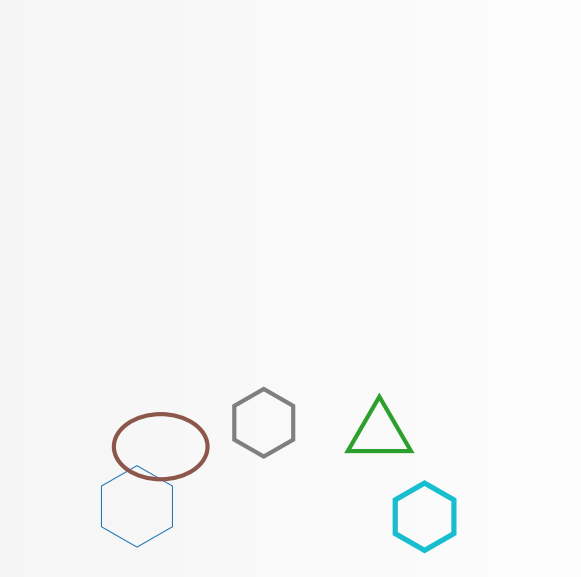[{"shape": "hexagon", "thickness": 0.5, "radius": 0.35, "center": [0.236, 0.122]}, {"shape": "triangle", "thickness": 2, "radius": 0.31, "center": [0.653, 0.249]}, {"shape": "oval", "thickness": 2, "radius": 0.4, "center": [0.276, 0.226]}, {"shape": "hexagon", "thickness": 2, "radius": 0.29, "center": [0.454, 0.267]}, {"shape": "hexagon", "thickness": 2.5, "radius": 0.29, "center": [0.73, 0.104]}]